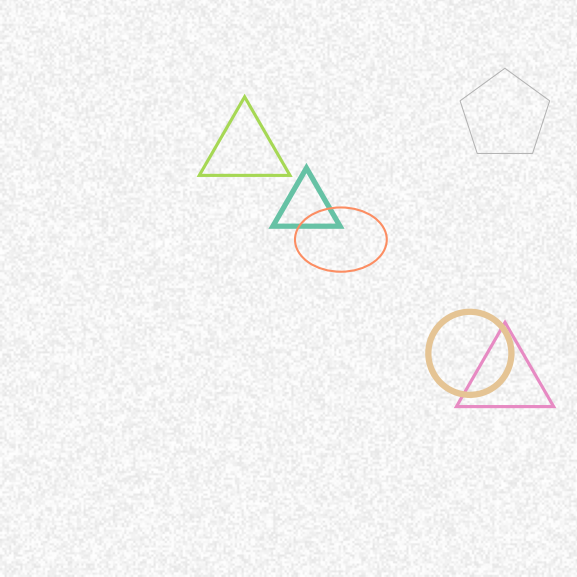[{"shape": "triangle", "thickness": 2.5, "radius": 0.34, "center": [0.531, 0.641]}, {"shape": "oval", "thickness": 1, "radius": 0.4, "center": [0.59, 0.584]}, {"shape": "triangle", "thickness": 1.5, "radius": 0.49, "center": [0.875, 0.344]}, {"shape": "triangle", "thickness": 1.5, "radius": 0.45, "center": [0.424, 0.741]}, {"shape": "circle", "thickness": 3, "radius": 0.36, "center": [0.814, 0.387]}, {"shape": "pentagon", "thickness": 0.5, "radius": 0.41, "center": [0.874, 0.799]}]